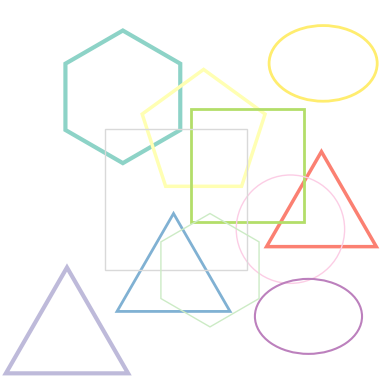[{"shape": "hexagon", "thickness": 3, "radius": 0.86, "center": [0.319, 0.749]}, {"shape": "pentagon", "thickness": 2.5, "radius": 0.84, "center": [0.529, 0.652]}, {"shape": "triangle", "thickness": 3, "radius": 0.92, "center": [0.174, 0.122]}, {"shape": "triangle", "thickness": 2.5, "radius": 0.82, "center": [0.835, 0.442]}, {"shape": "triangle", "thickness": 2, "radius": 0.85, "center": [0.451, 0.276]}, {"shape": "square", "thickness": 2, "radius": 0.74, "center": [0.642, 0.57]}, {"shape": "circle", "thickness": 1, "radius": 0.7, "center": [0.754, 0.405]}, {"shape": "square", "thickness": 1, "radius": 0.92, "center": [0.457, 0.482]}, {"shape": "oval", "thickness": 1.5, "radius": 0.7, "center": [0.801, 0.178]}, {"shape": "hexagon", "thickness": 1, "radius": 0.74, "center": [0.545, 0.298]}, {"shape": "oval", "thickness": 2, "radius": 0.7, "center": [0.839, 0.835]}]